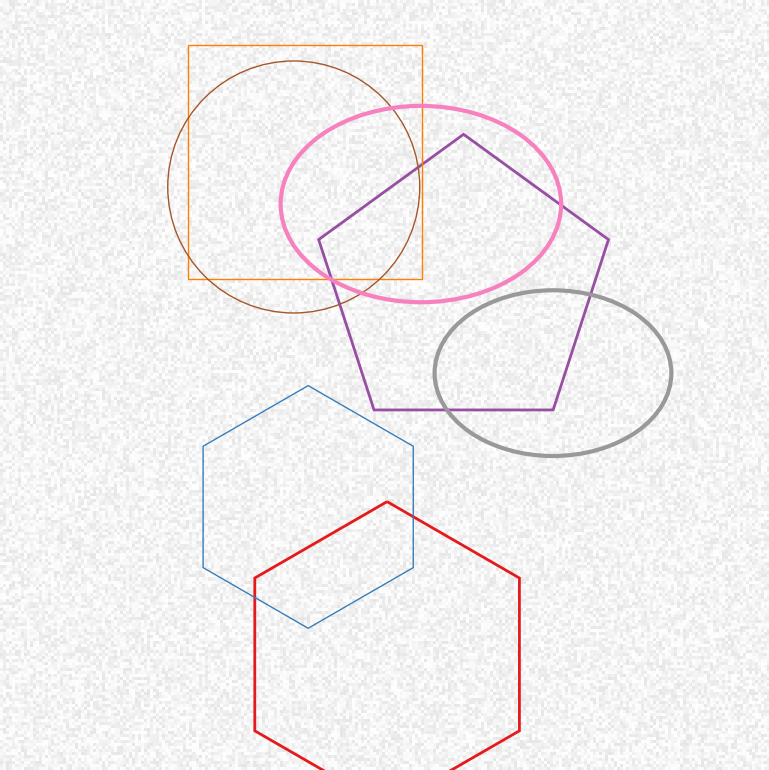[{"shape": "hexagon", "thickness": 1, "radius": 0.99, "center": [0.503, 0.15]}, {"shape": "hexagon", "thickness": 0.5, "radius": 0.79, "center": [0.4, 0.342]}, {"shape": "pentagon", "thickness": 1, "radius": 0.99, "center": [0.602, 0.628]}, {"shape": "square", "thickness": 0.5, "radius": 0.76, "center": [0.397, 0.789]}, {"shape": "circle", "thickness": 0.5, "radius": 0.82, "center": [0.381, 0.757]}, {"shape": "oval", "thickness": 1.5, "radius": 0.91, "center": [0.547, 0.735]}, {"shape": "oval", "thickness": 1.5, "radius": 0.77, "center": [0.718, 0.515]}]